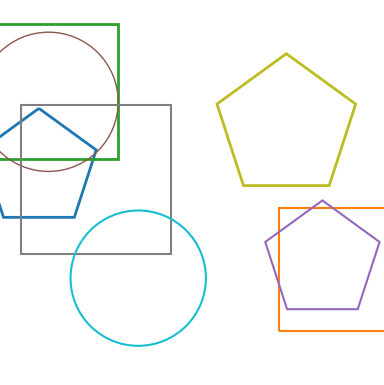[{"shape": "pentagon", "thickness": 2, "radius": 0.78, "center": [0.101, 0.562]}, {"shape": "square", "thickness": 1.5, "radius": 0.8, "center": [0.885, 0.301]}, {"shape": "square", "thickness": 2, "radius": 0.88, "center": [0.13, 0.762]}, {"shape": "pentagon", "thickness": 1.5, "radius": 0.78, "center": [0.837, 0.323]}, {"shape": "circle", "thickness": 1, "radius": 0.9, "center": [0.126, 0.736]}, {"shape": "square", "thickness": 1.5, "radius": 0.97, "center": [0.249, 0.533]}, {"shape": "pentagon", "thickness": 2, "radius": 0.95, "center": [0.744, 0.671]}, {"shape": "circle", "thickness": 1.5, "radius": 0.88, "center": [0.359, 0.278]}]